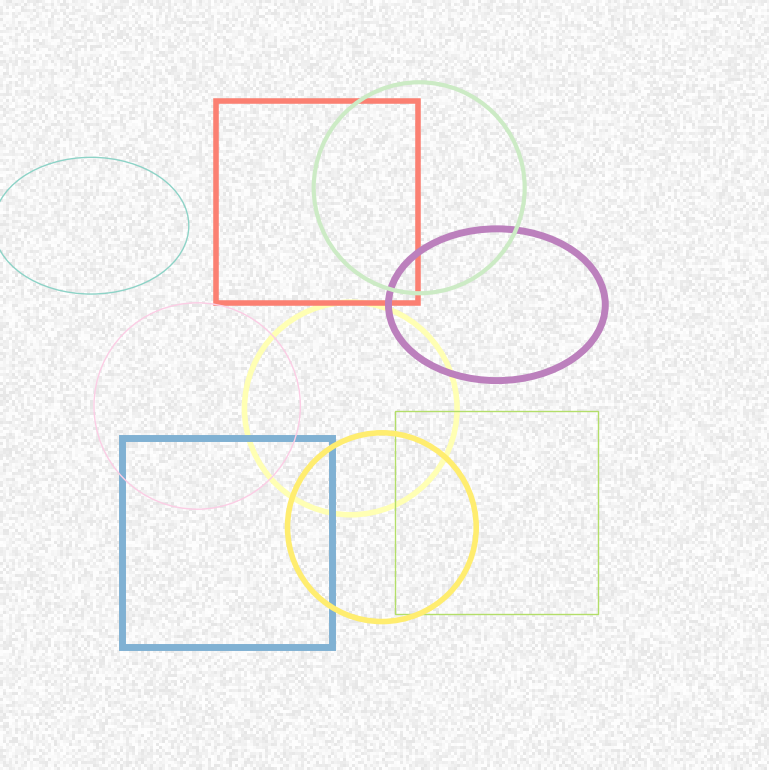[{"shape": "oval", "thickness": 0.5, "radius": 0.63, "center": [0.118, 0.707]}, {"shape": "circle", "thickness": 2, "radius": 0.69, "center": [0.456, 0.47]}, {"shape": "square", "thickness": 2, "radius": 0.66, "center": [0.412, 0.737]}, {"shape": "square", "thickness": 2.5, "radius": 0.68, "center": [0.295, 0.296]}, {"shape": "square", "thickness": 0.5, "radius": 0.66, "center": [0.645, 0.335]}, {"shape": "circle", "thickness": 0.5, "radius": 0.67, "center": [0.256, 0.473]}, {"shape": "oval", "thickness": 2.5, "radius": 0.7, "center": [0.645, 0.604]}, {"shape": "circle", "thickness": 1.5, "radius": 0.69, "center": [0.544, 0.756]}, {"shape": "circle", "thickness": 2, "radius": 0.61, "center": [0.496, 0.315]}]